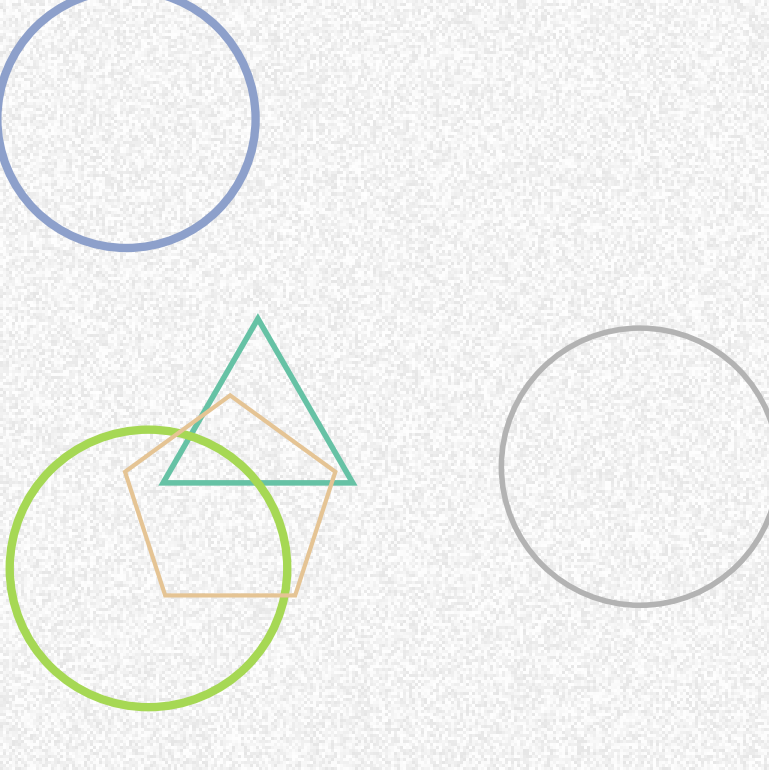[{"shape": "triangle", "thickness": 2, "radius": 0.71, "center": [0.335, 0.444]}, {"shape": "circle", "thickness": 3, "radius": 0.84, "center": [0.164, 0.846]}, {"shape": "circle", "thickness": 3, "radius": 0.9, "center": [0.193, 0.262]}, {"shape": "pentagon", "thickness": 1.5, "radius": 0.72, "center": [0.299, 0.343]}, {"shape": "circle", "thickness": 2, "radius": 0.9, "center": [0.831, 0.394]}]